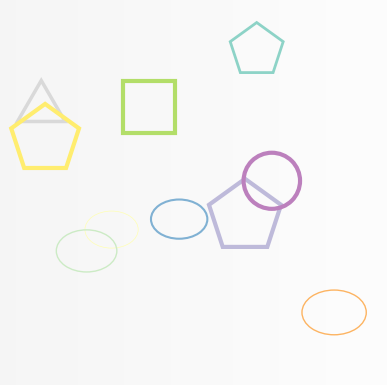[{"shape": "pentagon", "thickness": 2, "radius": 0.36, "center": [0.662, 0.87]}, {"shape": "oval", "thickness": 0.5, "radius": 0.34, "center": [0.288, 0.404]}, {"shape": "pentagon", "thickness": 3, "radius": 0.49, "center": [0.632, 0.438]}, {"shape": "oval", "thickness": 1.5, "radius": 0.36, "center": [0.462, 0.431]}, {"shape": "oval", "thickness": 1, "radius": 0.41, "center": [0.862, 0.189]}, {"shape": "square", "thickness": 3, "radius": 0.34, "center": [0.385, 0.723]}, {"shape": "triangle", "thickness": 2.5, "radius": 0.35, "center": [0.106, 0.72]}, {"shape": "circle", "thickness": 3, "radius": 0.36, "center": [0.701, 0.53]}, {"shape": "oval", "thickness": 1, "radius": 0.39, "center": [0.223, 0.348]}, {"shape": "pentagon", "thickness": 3, "radius": 0.46, "center": [0.116, 0.638]}]